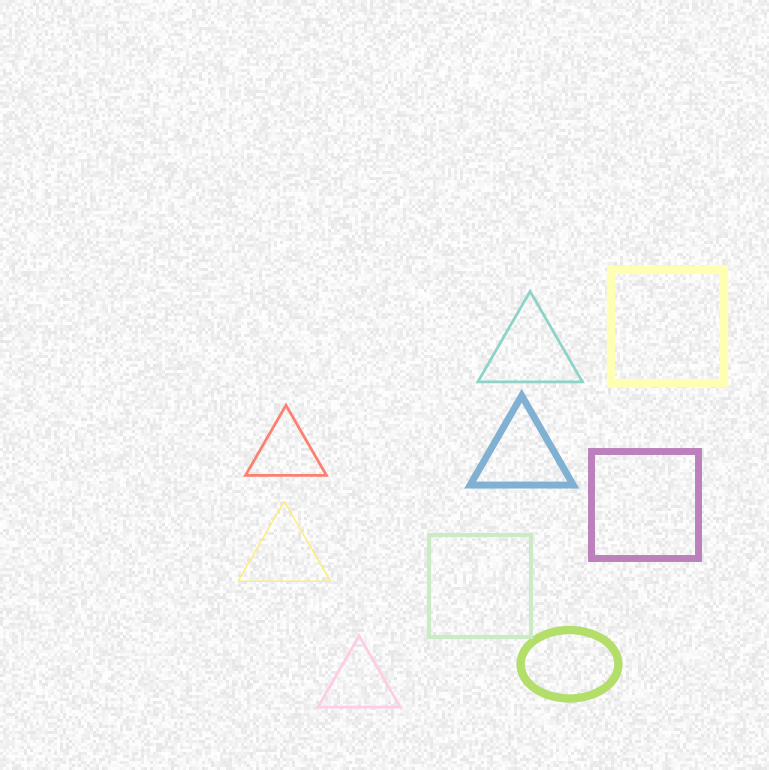[{"shape": "triangle", "thickness": 1, "radius": 0.39, "center": [0.688, 0.543]}, {"shape": "square", "thickness": 3, "radius": 0.37, "center": [0.867, 0.576]}, {"shape": "triangle", "thickness": 1, "radius": 0.3, "center": [0.371, 0.413]}, {"shape": "triangle", "thickness": 2.5, "radius": 0.39, "center": [0.678, 0.409]}, {"shape": "oval", "thickness": 3, "radius": 0.32, "center": [0.74, 0.137]}, {"shape": "triangle", "thickness": 1, "radius": 0.31, "center": [0.466, 0.113]}, {"shape": "square", "thickness": 2.5, "radius": 0.35, "center": [0.837, 0.345]}, {"shape": "square", "thickness": 1.5, "radius": 0.33, "center": [0.624, 0.239]}, {"shape": "triangle", "thickness": 0.5, "radius": 0.35, "center": [0.369, 0.28]}]